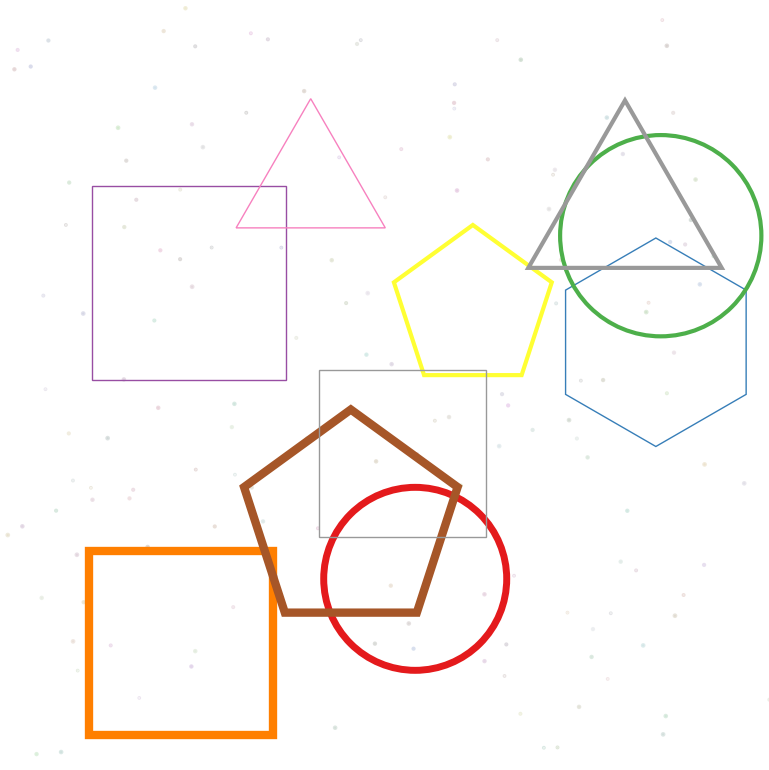[{"shape": "circle", "thickness": 2.5, "radius": 0.59, "center": [0.539, 0.248]}, {"shape": "hexagon", "thickness": 0.5, "radius": 0.68, "center": [0.852, 0.556]}, {"shape": "circle", "thickness": 1.5, "radius": 0.65, "center": [0.858, 0.694]}, {"shape": "square", "thickness": 0.5, "radius": 0.63, "center": [0.245, 0.632]}, {"shape": "square", "thickness": 3, "radius": 0.6, "center": [0.235, 0.164]}, {"shape": "pentagon", "thickness": 1.5, "radius": 0.54, "center": [0.614, 0.6]}, {"shape": "pentagon", "thickness": 3, "radius": 0.73, "center": [0.456, 0.322]}, {"shape": "triangle", "thickness": 0.5, "radius": 0.56, "center": [0.404, 0.76]}, {"shape": "triangle", "thickness": 1.5, "radius": 0.72, "center": [0.812, 0.725]}, {"shape": "square", "thickness": 0.5, "radius": 0.54, "center": [0.523, 0.412]}]